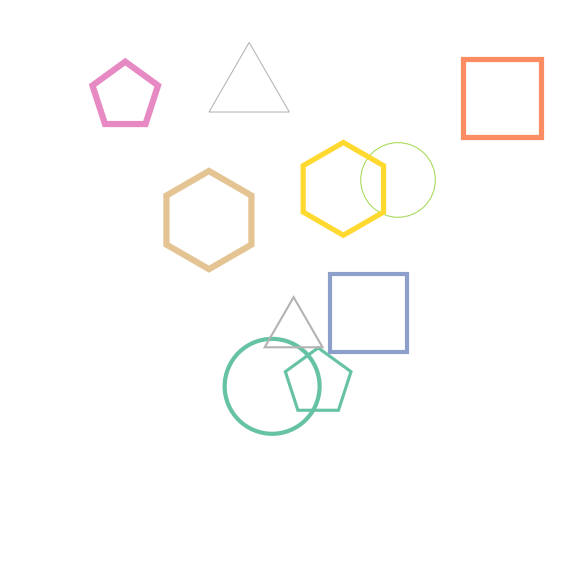[{"shape": "pentagon", "thickness": 1.5, "radius": 0.3, "center": [0.551, 0.337]}, {"shape": "circle", "thickness": 2, "radius": 0.41, "center": [0.471, 0.33]}, {"shape": "square", "thickness": 2.5, "radius": 0.34, "center": [0.869, 0.829]}, {"shape": "square", "thickness": 2, "radius": 0.34, "center": [0.638, 0.457]}, {"shape": "pentagon", "thickness": 3, "radius": 0.3, "center": [0.217, 0.833]}, {"shape": "circle", "thickness": 0.5, "radius": 0.32, "center": [0.689, 0.688]}, {"shape": "hexagon", "thickness": 2.5, "radius": 0.4, "center": [0.595, 0.672]}, {"shape": "hexagon", "thickness": 3, "radius": 0.42, "center": [0.362, 0.618]}, {"shape": "triangle", "thickness": 0.5, "radius": 0.4, "center": [0.431, 0.845]}, {"shape": "triangle", "thickness": 1, "radius": 0.29, "center": [0.508, 0.427]}]